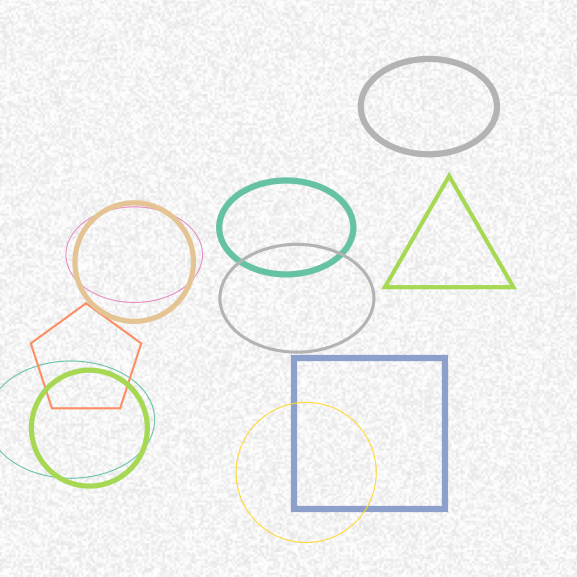[{"shape": "oval", "thickness": 3, "radius": 0.58, "center": [0.496, 0.605]}, {"shape": "oval", "thickness": 0.5, "radius": 0.73, "center": [0.123, 0.273]}, {"shape": "pentagon", "thickness": 1, "radius": 0.5, "center": [0.149, 0.373]}, {"shape": "square", "thickness": 3, "radius": 0.65, "center": [0.639, 0.248]}, {"shape": "oval", "thickness": 0.5, "radius": 0.59, "center": [0.232, 0.558]}, {"shape": "circle", "thickness": 2.5, "radius": 0.5, "center": [0.155, 0.258]}, {"shape": "triangle", "thickness": 2, "radius": 0.64, "center": [0.778, 0.566]}, {"shape": "circle", "thickness": 0.5, "radius": 0.61, "center": [0.53, 0.181]}, {"shape": "circle", "thickness": 2.5, "radius": 0.51, "center": [0.232, 0.545]}, {"shape": "oval", "thickness": 3, "radius": 0.59, "center": [0.743, 0.815]}, {"shape": "oval", "thickness": 1.5, "radius": 0.67, "center": [0.514, 0.483]}]